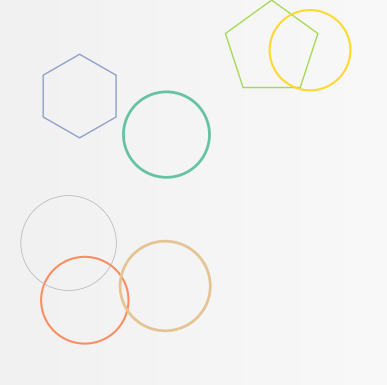[{"shape": "circle", "thickness": 2, "radius": 0.55, "center": [0.43, 0.65]}, {"shape": "circle", "thickness": 1.5, "radius": 0.56, "center": [0.219, 0.22]}, {"shape": "hexagon", "thickness": 1, "radius": 0.54, "center": [0.205, 0.75]}, {"shape": "pentagon", "thickness": 1, "radius": 0.63, "center": [0.701, 0.874]}, {"shape": "circle", "thickness": 1.5, "radius": 0.52, "center": [0.8, 0.87]}, {"shape": "circle", "thickness": 2, "radius": 0.58, "center": [0.426, 0.257]}, {"shape": "circle", "thickness": 0.5, "radius": 0.62, "center": [0.177, 0.369]}]